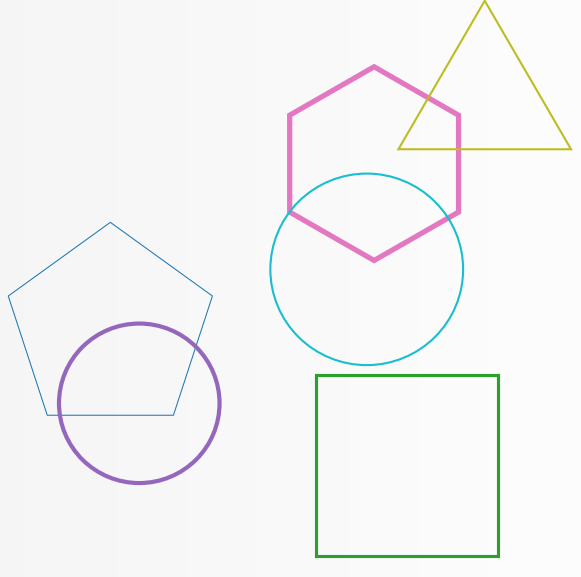[{"shape": "pentagon", "thickness": 0.5, "radius": 0.92, "center": [0.19, 0.429]}, {"shape": "square", "thickness": 1.5, "radius": 0.78, "center": [0.7, 0.193]}, {"shape": "circle", "thickness": 2, "radius": 0.69, "center": [0.24, 0.301]}, {"shape": "hexagon", "thickness": 2.5, "radius": 0.84, "center": [0.644, 0.716]}, {"shape": "triangle", "thickness": 1, "radius": 0.86, "center": [0.834, 0.826]}, {"shape": "circle", "thickness": 1, "radius": 0.83, "center": [0.631, 0.533]}]